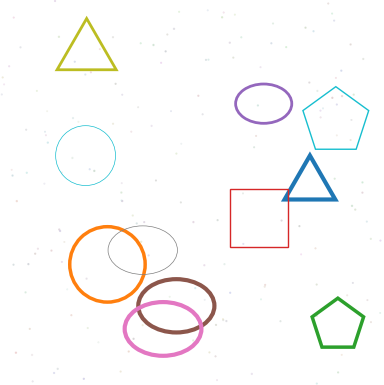[{"shape": "triangle", "thickness": 3, "radius": 0.38, "center": [0.805, 0.52]}, {"shape": "circle", "thickness": 2.5, "radius": 0.49, "center": [0.279, 0.313]}, {"shape": "pentagon", "thickness": 2.5, "radius": 0.35, "center": [0.878, 0.155]}, {"shape": "square", "thickness": 1, "radius": 0.38, "center": [0.672, 0.434]}, {"shape": "oval", "thickness": 2, "radius": 0.36, "center": [0.685, 0.731]}, {"shape": "oval", "thickness": 3, "radius": 0.49, "center": [0.458, 0.206]}, {"shape": "oval", "thickness": 3, "radius": 0.5, "center": [0.423, 0.146]}, {"shape": "oval", "thickness": 0.5, "radius": 0.45, "center": [0.371, 0.35]}, {"shape": "triangle", "thickness": 2, "radius": 0.44, "center": [0.225, 0.863]}, {"shape": "pentagon", "thickness": 1, "radius": 0.45, "center": [0.872, 0.685]}, {"shape": "circle", "thickness": 0.5, "radius": 0.39, "center": [0.222, 0.596]}]